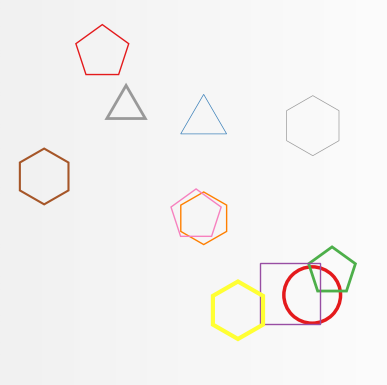[{"shape": "pentagon", "thickness": 1, "radius": 0.36, "center": [0.264, 0.864]}, {"shape": "circle", "thickness": 2.5, "radius": 0.37, "center": [0.806, 0.234]}, {"shape": "triangle", "thickness": 0.5, "radius": 0.34, "center": [0.526, 0.686]}, {"shape": "pentagon", "thickness": 2, "radius": 0.32, "center": [0.857, 0.295]}, {"shape": "square", "thickness": 1, "radius": 0.39, "center": [0.748, 0.238]}, {"shape": "hexagon", "thickness": 1, "radius": 0.34, "center": [0.526, 0.433]}, {"shape": "hexagon", "thickness": 3, "radius": 0.37, "center": [0.614, 0.194]}, {"shape": "hexagon", "thickness": 1.5, "radius": 0.36, "center": [0.114, 0.542]}, {"shape": "pentagon", "thickness": 1, "radius": 0.34, "center": [0.506, 0.441]}, {"shape": "hexagon", "thickness": 0.5, "radius": 0.39, "center": [0.807, 0.674]}, {"shape": "triangle", "thickness": 2, "radius": 0.29, "center": [0.325, 0.721]}]